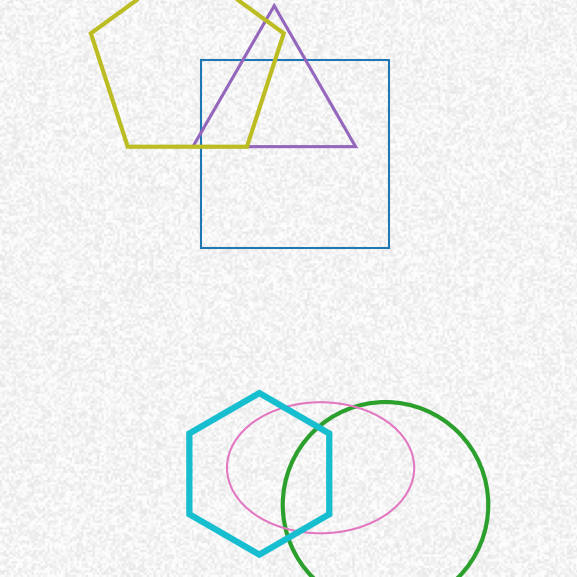[{"shape": "square", "thickness": 1, "radius": 0.81, "center": [0.51, 0.732]}, {"shape": "circle", "thickness": 2, "radius": 0.89, "center": [0.668, 0.125]}, {"shape": "triangle", "thickness": 1.5, "radius": 0.81, "center": [0.475, 0.827]}, {"shape": "oval", "thickness": 1, "radius": 0.81, "center": [0.555, 0.189]}, {"shape": "pentagon", "thickness": 2, "radius": 0.88, "center": [0.324, 0.887]}, {"shape": "hexagon", "thickness": 3, "radius": 0.7, "center": [0.449, 0.179]}]